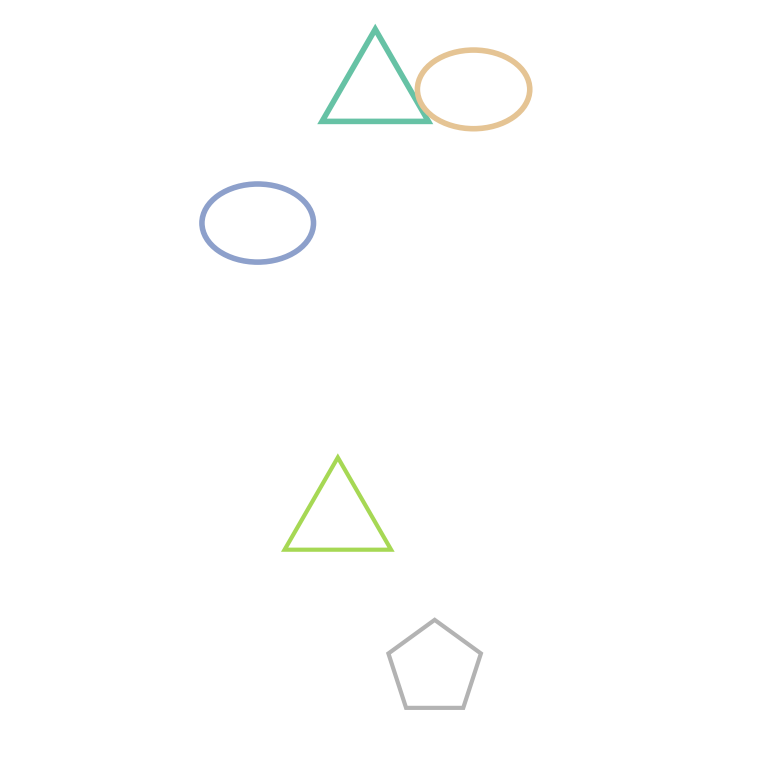[{"shape": "triangle", "thickness": 2, "radius": 0.4, "center": [0.487, 0.882]}, {"shape": "oval", "thickness": 2, "radius": 0.36, "center": [0.335, 0.71]}, {"shape": "triangle", "thickness": 1.5, "radius": 0.4, "center": [0.439, 0.326]}, {"shape": "oval", "thickness": 2, "radius": 0.36, "center": [0.615, 0.884]}, {"shape": "pentagon", "thickness": 1.5, "radius": 0.32, "center": [0.564, 0.132]}]